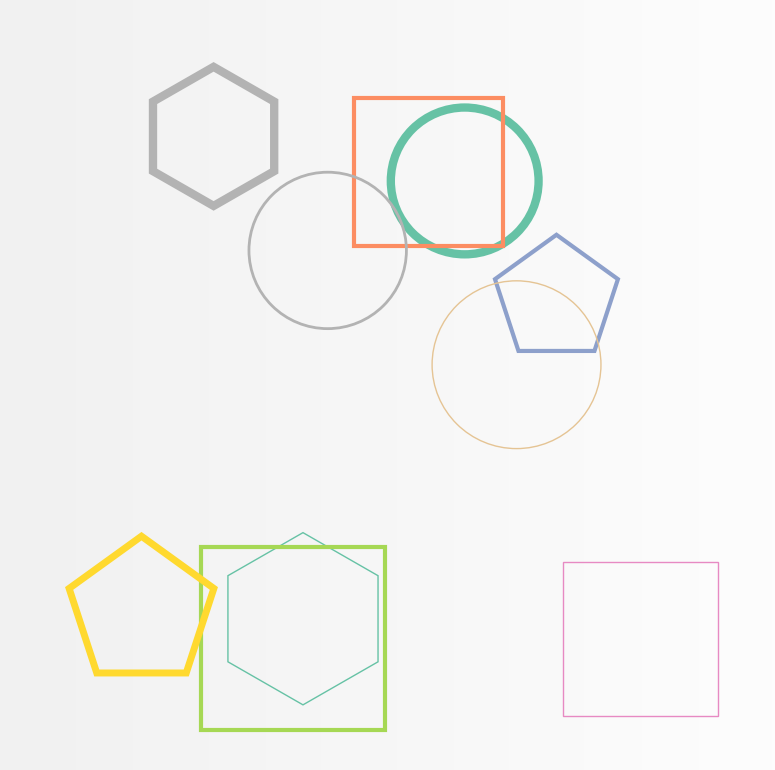[{"shape": "hexagon", "thickness": 0.5, "radius": 0.56, "center": [0.391, 0.196]}, {"shape": "circle", "thickness": 3, "radius": 0.48, "center": [0.6, 0.765]}, {"shape": "square", "thickness": 1.5, "radius": 0.48, "center": [0.553, 0.777]}, {"shape": "pentagon", "thickness": 1.5, "radius": 0.42, "center": [0.718, 0.612]}, {"shape": "square", "thickness": 0.5, "radius": 0.5, "center": [0.827, 0.17]}, {"shape": "square", "thickness": 1.5, "radius": 0.59, "center": [0.378, 0.171]}, {"shape": "pentagon", "thickness": 2.5, "radius": 0.49, "center": [0.183, 0.205]}, {"shape": "circle", "thickness": 0.5, "radius": 0.54, "center": [0.666, 0.526]}, {"shape": "hexagon", "thickness": 3, "radius": 0.45, "center": [0.276, 0.823]}, {"shape": "circle", "thickness": 1, "radius": 0.51, "center": [0.423, 0.675]}]